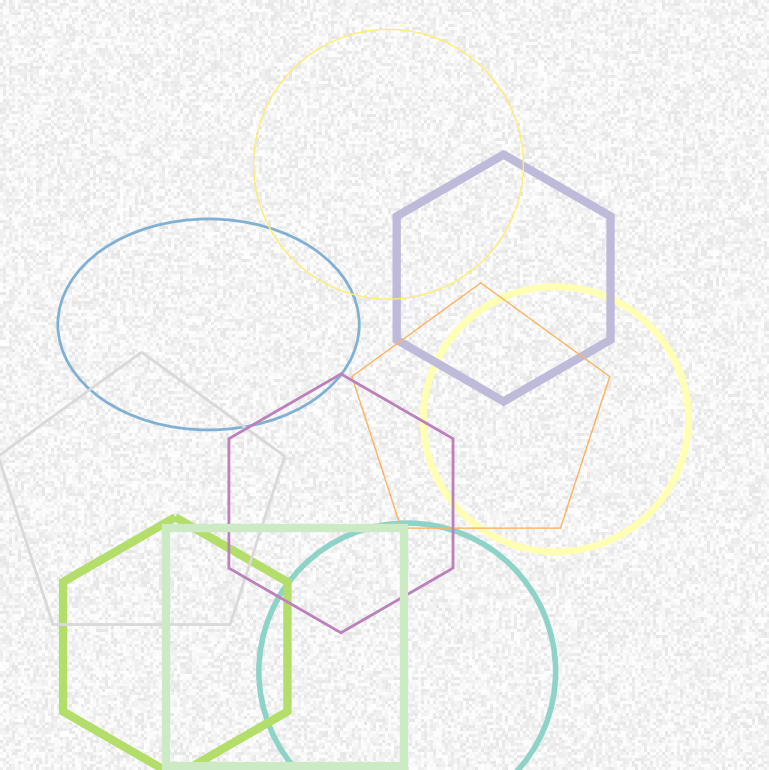[{"shape": "circle", "thickness": 2, "radius": 0.96, "center": [0.529, 0.128]}, {"shape": "circle", "thickness": 2.5, "radius": 0.86, "center": [0.722, 0.455]}, {"shape": "hexagon", "thickness": 3, "radius": 0.8, "center": [0.654, 0.639]}, {"shape": "oval", "thickness": 1, "radius": 0.98, "center": [0.271, 0.579]}, {"shape": "pentagon", "thickness": 0.5, "radius": 0.88, "center": [0.624, 0.457]}, {"shape": "hexagon", "thickness": 3, "radius": 0.84, "center": [0.228, 0.16]}, {"shape": "pentagon", "thickness": 1, "radius": 0.98, "center": [0.184, 0.347]}, {"shape": "hexagon", "thickness": 1, "radius": 0.84, "center": [0.443, 0.346]}, {"shape": "square", "thickness": 3, "radius": 0.77, "center": [0.37, 0.16]}, {"shape": "circle", "thickness": 0.5, "radius": 0.88, "center": [0.505, 0.787]}]